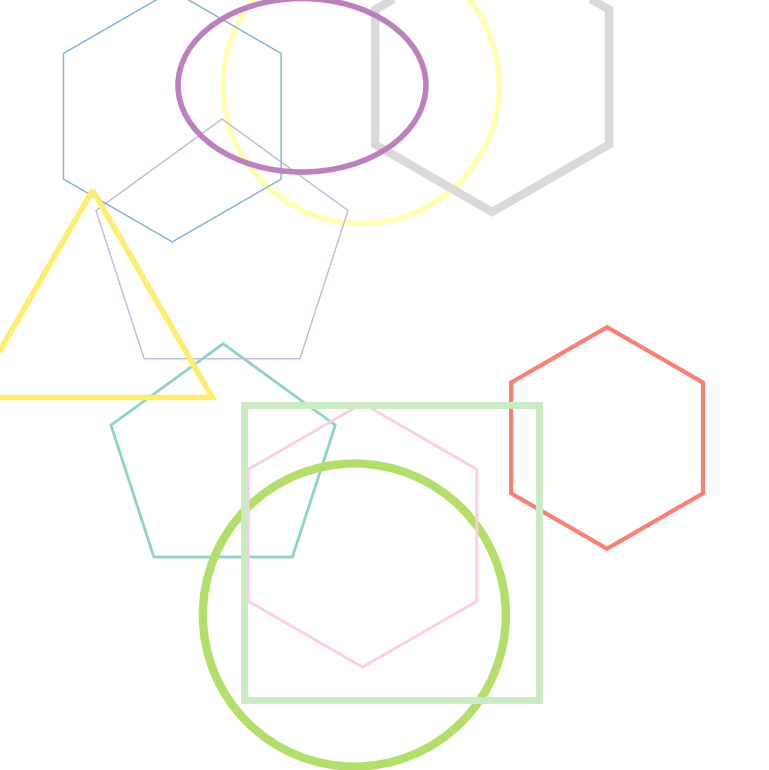[{"shape": "pentagon", "thickness": 1, "radius": 0.77, "center": [0.29, 0.401]}, {"shape": "circle", "thickness": 2, "radius": 0.9, "center": [0.469, 0.889]}, {"shape": "pentagon", "thickness": 0.5, "radius": 0.86, "center": [0.288, 0.673]}, {"shape": "hexagon", "thickness": 1.5, "radius": 0.72, "center": [0.788, 0.431]}, {"shape": "hexagon", "thickness": 0.5, "radius": 0.82, "center": [0.224, 0.849]}, {"shape": "circle", "thickness": 3, "radius": 0.98, "center": [0.46, 0.201]}, {"shape": "hexagon", "thickness": 1, "radius": 0.86, "center": [0.471, 0.305]}, {"shape": "hexagon", "thickness": 3, "radius": 0.88, "center": [0.639, 0.9]}, {"shape": "oval", "thickness": 2, "radius": 0.8, "center": [0.392, 0.889]}, {"shape": "square", "thickness": 2.5, "radius": 0.96, "center": [0.509, 0.282]}, {"shape": "triangle", "thickness": 2, "radius": 0.9, "center": [0.12, 0.574]}]